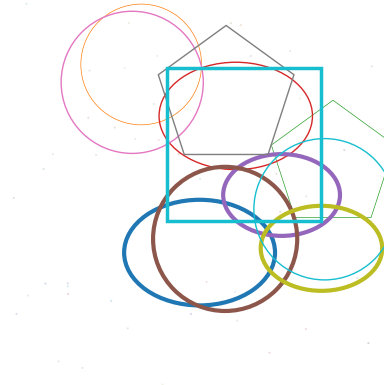[{"shape": "oval", "thickness": 3, "radius": 0.98, "center": [0.518, 0.344]}, {"shape": "circle", "thickness": 0.5, "radius": 0.78, "center": [0.367, 0.833]}, {"shape": "pentagon", "thickness": 0.5, "radius": 0.84, "center": [0.865, 0.571]}, {"shape": "oval", "thickness": 1, "radius": 1.0, "center": [0.612, 0.699]}, {"shape": "oval", "thickness": 3, "radius": 0.76, "center": [0.731, 0.494]}, {"shape": "circle", "thickness": 3, "radius": 0.94, "center": [0.585, 0.379]}, {"shape": "circle", "thickness": 1, "radius": 0.92, "center": [0.343, 0.786]}, {"shape": "pentagon", "thickness": 1, "radius": 0.93, "center": [0.587, 0.749]}, {"shape": "oval", "thickness": 3, "radius": 0.79, "center": [0.835, 0.355]}, {"shape": "square", "thickness": 2.5, "radius": 1.0, "center": [0.634, 0.624]}, {"shape": "circle", "thickness": 1, "radius": 0.92, "center": [0.843, 0.457]}]